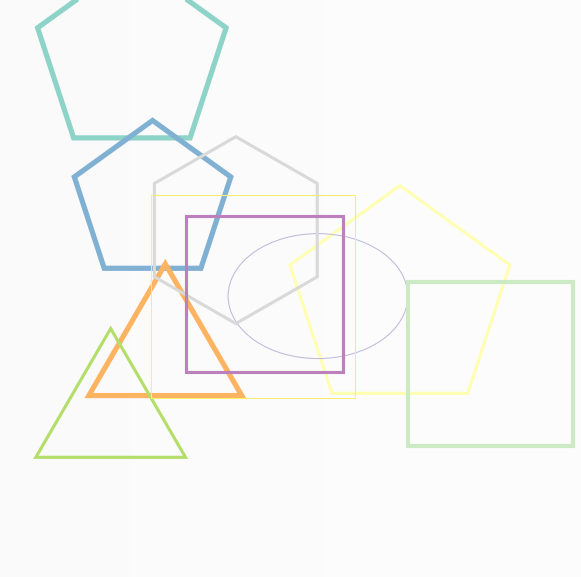[{"shape": "pentagon", "thickness": 2.5, "radius": 0.85, "center": [0.227, 0.898]}, {"shape": "pentagon", "thickness": 1.5, "radius": 0.99, "center": [0.688, 0.479]}, {"shape": "oval", "thickness": 0.5, "radius": 0.77, "center": [0.547, 0.486]}, {"shape": "pentagon", "thickness": 2.5, "radius": 0.71, "center": [0.262, 0.649]}, {"shape": "triangle", "thickness": 2.5, "radius": 0.76, "center": [0.284, 0.39]}, {"shape": "triangle", "thickness": 1.5, "radius": 0.74, "center": [0.19, 0.282]}, {"shape": "hexagon", "thickness": 1.5, "radius": 0.81, "center": [0.406, 0.601]}, {"shape": "square", "thickness": 1.5, "radius": 0.68, "center": [0.455, 0.49]}, {"shape": "square", "thickness": 2, "radius": 0.71, "center": [0.844, 0.369]}, {"shape": "square", "thickness": 0.5, "radius": 0.88, "center": [0.435, 0.486]}]